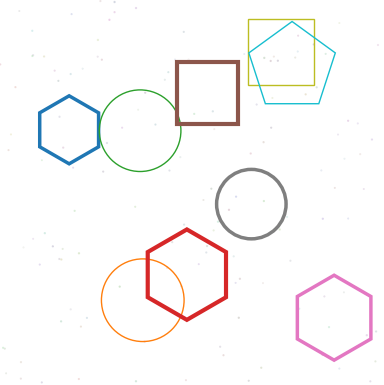[{"shape": "hexagon", "thickness": 2.5, "radius": 0.44, "center": [0.18, 0.663]}, {"shape": "circle", "thickness": 1, "radius": 0.54, "center": [0.371, 0.22]}, {"shape": "circle", "thickness": 1, "radius": 0.53, "center": [0.364, 0.661]}, {"shape": "hexagon", "thickness": 3, "radius": 0.59, "center": [0.485, 0.287]}, {"shape": "square", "thickness": 3, "radius": 0.4, "center": [0.539, 0.758]}, {"shape": "hexagon", "thickness": 2.5, "radius": 0.55, "center": [0.868, 0.175]}, {"shape": "circle", "thickness": 2.5, "radius": 0.45, "center": [0.653, 0.47]}, {"shape": "square", "thickness": 1, "radius": 0.43, "center": [0.73, 0.865]}, {"shape": "pentagon", "thickness": 1, "radius": 0.59, "center": [0.759, 0.826]}]